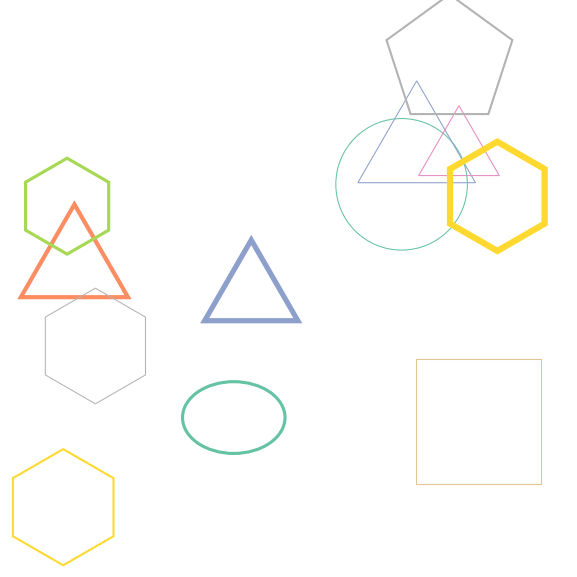[{"shape": "circle", "thickness": 0.5, "radius": 0.57, "center": [0.695, 0.68]}, {"shape": "oval", "thickness": 1.5, "radius": 0.44, "center": [0.405, 0.276]}, {"shape": "triangle", "thickness": 2, "radius": 0.54, "center": [0.129, 0.538]}, {"shape": "triangle", "thickness": 2.5, "radius": 0.47, "center": [0.435, 0.49]}, {"shape": "triangle", "thickness": 0.5, "radius": 0.59, "center": [0.722, 0.742]}, {"shape": "triangle", "thickness": 0.5, "radius": 0.4, "center": [0.795, 0.735]}, {"shape": "hexagon", "thickness": 1.5, "radius": 0.42, "center": [0.116, 0.642]}, {"shape": "hexagon", "thickness": 3, "radius": 0.47, "center": [0.861, 0.659]}, {"shape": "hexagon", "thickness": 1, "radius": 0.5, "center": [0.109, 0.121]}, {"shape": "square", "thickness": 0.5, "radius": 0.54, "center": [0.829, 0.269]}, {"shape": "hexagon", "thickness": 0.5, "radius": 0.5, "center": [0.165, 0.4]}, {"shape": "pentagon", "thickness": 1, "radius": 0.57, "center": [0.778, 0.894]}]